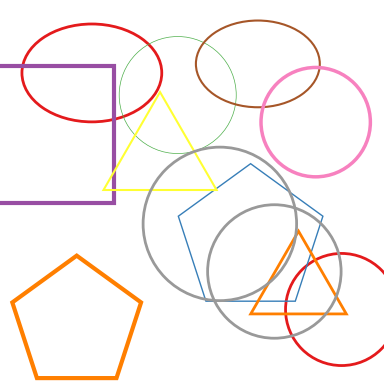[{"shape": "circle", "thickness": 2, "radius": 0.73, "center": [0.887, 0.196]}, {"shape": "oval", "thickness": 2, "radius": 0.91, "center": [0.239, 0.811]}, {"shape": "pentagon", "thickness": 1, "radius": 0.99, "center": [0.651, 0.377]}, {"shape": "circle", "thickness": 0.5, "radius": 0.76, "center": [0.462, 0.753]}, {"shape": "square", "thickness": 3, "radius": 0.89, "center": [0.118, 0.651]}, {"shape": "pentagon", "thickness": 3, "radius": 0.88, "center": [0.199, 0.16]}, {"shape": "triangle", "thickness": 2, "radius": 0.72, "center": [0.775, 0.256]}, {"shape": "triangle", "thickness": 1.5, "radius": 0.85, "center": [0.416, 0.591]}, {"shape": "oval", "thickness": 1.5, "radius": 0.8, "center": [0.67, 0.834]}, {"shape": "circle", "thickness": 2.5, "radius": 0.71, "center": [0.82, 0.683]}, {"shape": "circle", "thickness": 2, "radius": 0.87, "center": [0.713, 0.295]}, {"shape": "circle", "thickness": 2, "radius": 1.0, "center": [0.571, 0.418]}]